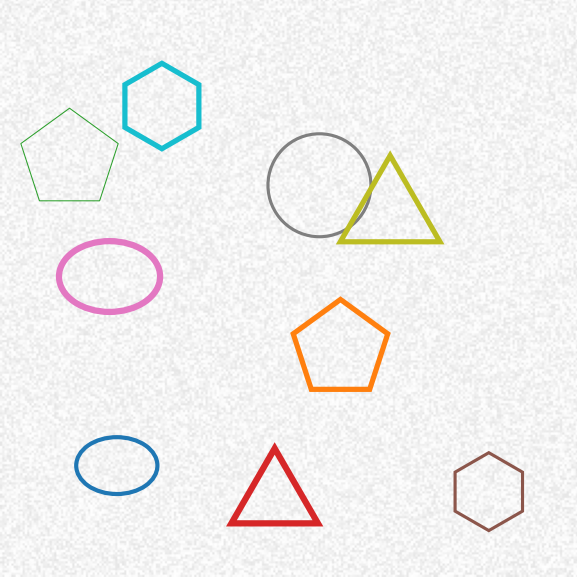[{"shape": "oval", "thickness": 2, "radius": 0.35, "center": [0.202, 0.193]}, {"shape": "pentagon", "thickness": 2.5, "radius": 0.43, "center": [0.59, 0.395]}, {"shape": "pentagon", "thickness": 0.5, "radius": 0.44, "center": [0.12, 0.723]}, {"shape": "triangle", "thickness": 3, "radius": 0.43, "center": [0.476, 0.136]}, {"shape": "hexagon", "thickness": 1.5, "radius": 0.34, "center": [0.846, 0.148]}, {"shape": "oval", "thickness": 3, "radius": 0.44, "center": [0.19, 0.52]}, {"shape": "circle", "thickness": 1.5, "radius": 0.45, "center": [0.553, 0.678]}, {"shape": "triangle", "thickness": 2.5, "radius": 0.5, "center": [0.676, 0.63]}, {"shape": "hexagon", "thickness": 2.5, "radius": 0.37, "center": [0.28, 0.816]}]